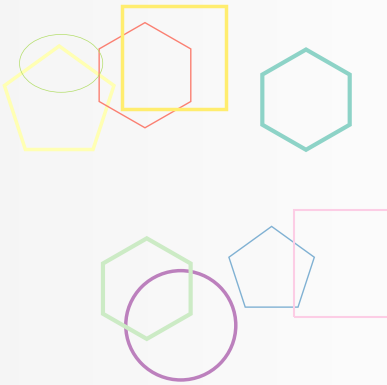[{"shape": "hexagon", "thickness": 3, "radius": 0.65, "center": [0.79, 0.741]}, {"shape": "pentagon", "thickness": 2.5, "radius": 0.74, "center": [0.153, 0.732]}, {"shape": "hexagon", "thickness": 1, "radius": 0.68, "center": [0.374, 0.805]}, {"shape": "pentagon", "thickness": 1, "radius": 0.58, "center": [0.701, 0.296]}, {"shape": "oval", "thickness": 0.5, "radius": 0.54, "center": [0.158, 0.835]}, {"shape": "square", "thickness": 1.5, "radius": 0.69, "center": [0.897, 0.316]}, {"shape": "circle", "thickness": 2.5, "radius": 0.71, "center": [0.467, 0.155]}, {"shape": "hexagon", "thickness": 3, "radius": 0.65, "center": [0.379, 0.25]}, {"shape": "square", "thickness": 2.5, "radius": 0.67, "center": [0.448, 0.851]}]